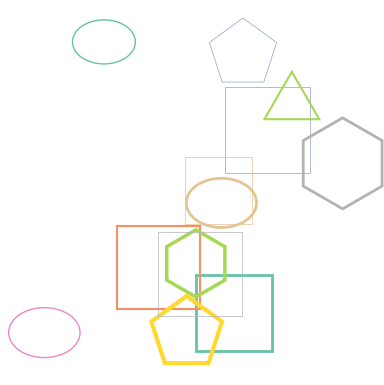[{"shape": "square", "thickness": 2, "radius": 0.49, "center": [0.609, 0.188]}, {"shape": "oval", "thickness": 1, "radius": 0.41, "center": [0.27, 0.891]}, {"shape": "square", "thickness": 1.5, "radius": 0.54, "center": [0.412, 0.305]}, {"shape": "square", "thickness": 0.5, "radius": 0.55, "center": [0.695, 0.663]}, {"shape": "pentagon", "thickness": 0.5, "radius": 0.46, "center": [0.631, 0.861]}, {"shape": "oval", "thickness": 1, "radius": 0.46, "center": [0.115, 0.136]}, {"shape": "triangle", "thickness": 1.5, "radius": 0.41, "center": [0.758, 0.731]}, {"shape": "hexagon", "thickness": 2.5, "radius": 0.44, "center": [0.509, 0.316]}, {"shape": "pentagon", "thickness": 3, "radius": 0.48, "center": [0.485, 0.135]}, {"shape": "oval", "thickness": 2, "radius": 0.46, "center": [0.575, 0.473]}, {"shape": "square", "thickness": 0.5, "radius": 0.44, "center": [0.568, 0.505]}, {"shape": "hexagon", "thickness": 2, "radius": 0.59, "center": [0.89, 0.576]}, {"shape": "square", "thickness": 0.5, "radius": 0.55, "center": [0.52, 0.288]}]